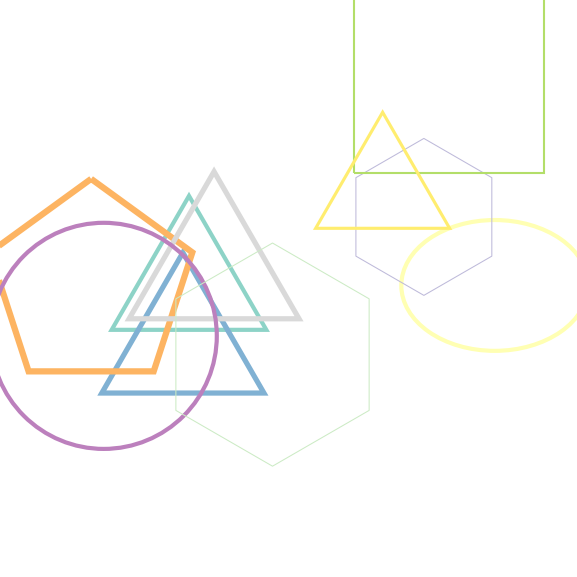[{"shape": "triangle", "thickness": 2, "radius": 0.77, "center": [0.327, 0.505]}, {"shape": "oval", "thickness": 2, "radius": 0.81, "center": [0.857, 0.505]}, {"shape": "hexagon", "thickness": 0.5, "radius": 0.68, "center": [0.734, 0.624]}, {"shape": "triangle", "thickness": 2.5, "radius": 0.81, "center": [0.317, 0.4]}, {"shape": "pentagon", "thickness": 3, "radius": 0.92, "center": [0.158, 0.505]}, {"shape": "square", "thickness": 1, "radius": 0.83, "center": [0.778, 0.864]}, {"shape": "triangle", "thickness": 2.5, "radius": 0.85, "center": [0.371, 0.532]}, {"shape": "circle", "thickness": 2, "radius": 0.98, "center": [0.18, 0.418]}, {"shape": "hexagon", "thickness": 0.5, "radius": 0.97, "center": [0.472, 0.385]}, {"shape": "triangle", "thickness": 1.5, "radius": 0.67, "center": [0.663, 0.671]}]